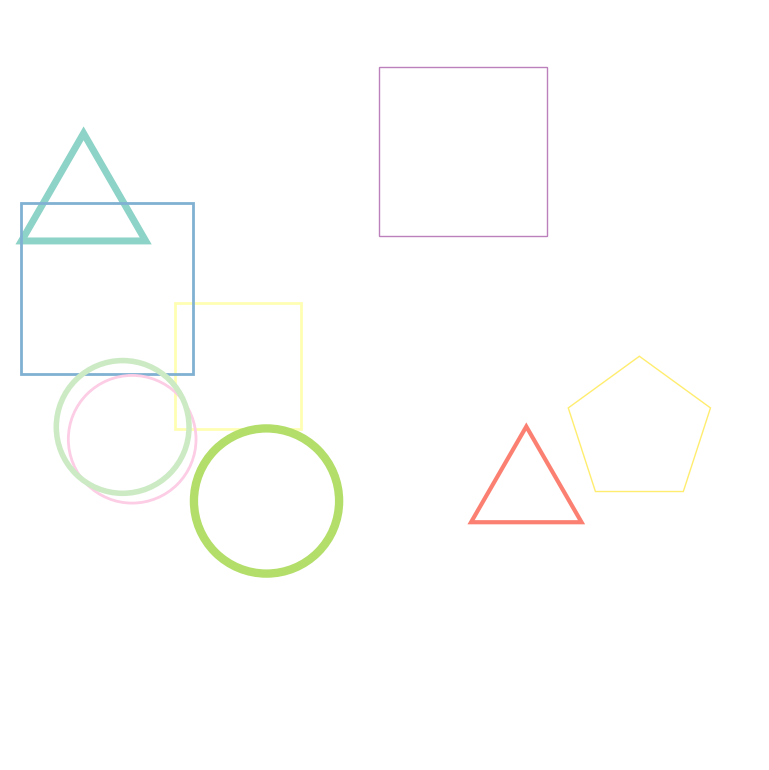[{"shape": "triangle", "thickness": 2.5, "radius": 0.47, "center": [0.109, 0.734]}, {"shape": "square", "thickness": 1, "radius": 0.41, "center": [0.309, 0.525]}, {"shape": "triangle", "thickness": 1.5, "radius": 0.41, "center": [0.684, 0.363]}, {"shape": "square", "thickness": 1, "radius": 0.56, "center": [0.139, 0.625]}, {"shape": "circle", "thickness": 3, "radius": 0.47, "center": [0.346, 0.349]}, {"shape": "circle", "thickness": 1, "radius": 0.41, "center": [0.172, 0.43]}, {"shape": "square", "thickness": 0.5, "radius": 0.55, "center": [0.601, 0.803]}, {"shape": "circle", "thickness": 2, "radius": 0.43, "center": [0.159, 0.446]}, {"shape": "pentagon", "thickness": 0.5, "radius": 0.49, "center": [0.83, 0.44]}]